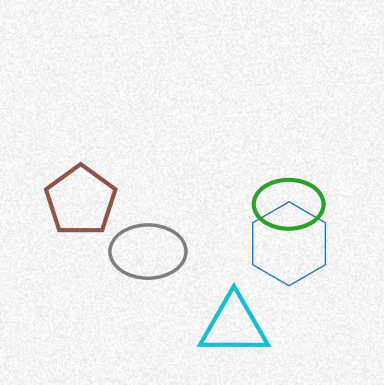[{"shape": "hexagon", "thickness": 1, "radius": 0.54, "center": [0.751, 0.367]}, {"shape": "oval", "thickness": 3, "radius": 0.45, "center": [0.75, 0.469]}, {"shape": "pentagon", "thickness": 3, "radius": 0.47, "center": [0.21, 0.479]}, {"shape": "oval", "thickness": 2.5, "radius": 0.49, "center": [0.384, 0.347]}, {"shape": "triangle", "thickness": 3, "radius": 0.51, "center": [0.608, 0.155]}]